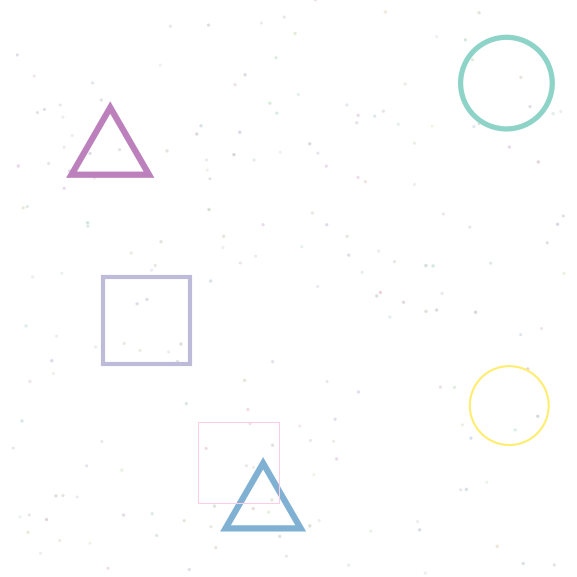[{"shape": "circle", "thickness": 2.5, "radius": 0.4, "center": [0.877, 0.855]}, {"shape": "square", "thickness": 2, "radius": 0.38, "center": [0.254, 0.445]}, {"shape": "triangle", "thickness": 3, "radius": 0.38, "center": [0.456, 0.122]}, {"shape": "square", "thickness": 0.5, "radius": 0.35, "center": [0.412, 0.199]}, {"shape": "triangle", "thickness": 3, "radius": 0.39, "center": [0.191, 0.735]}, {"shape": "circle", "thickness": 1, "radius": 0.34, "center": [0.882, 0.297]}]